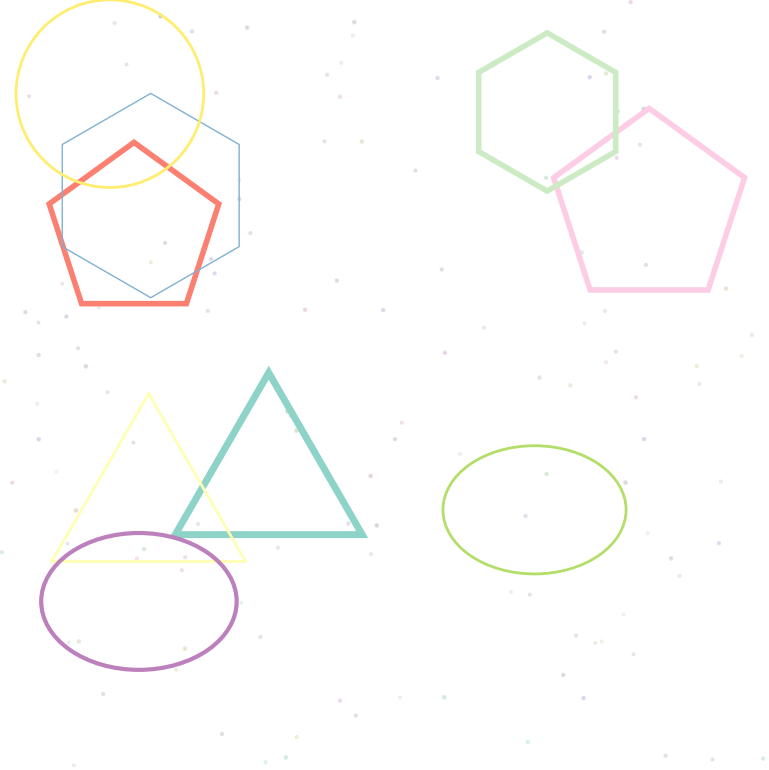[{"shape": "triangle", "thickness": 2.5, "radius": 0.7, "center": [0.349, 0.376]}, {"shape": "triangle", "thickness": 1, "radius": 0.73, "center": [0.193, 0.344]}, {"shape": "pentagon", "thickness": 2, "radius": 0.58, "center": [0.174, 0.699]}, {"shape": "hexagon", "thickness": 0.5, "radius": 0.66, "center": [0.196, 0.746]}, {"shape": "oval", "thickness": 1, "radius": 0.59, "center": [0.694, 0.338]}, {"shape": "pentagon", "thickness": 2, "radius": 0.65, "center": [0.843, 0.729]}, {"shape": "oval", "thickness": 1.5, "radius": 0.63, "center": [0.18, 0.219]}, {"shape": "hexagon", "thickness": 2, "radius": 0.51, "center": [0.711, 0.855]}, {"shape": "circle", "thickness": 1, "radius": 0.61, "center": [0.143, 0.878]}]